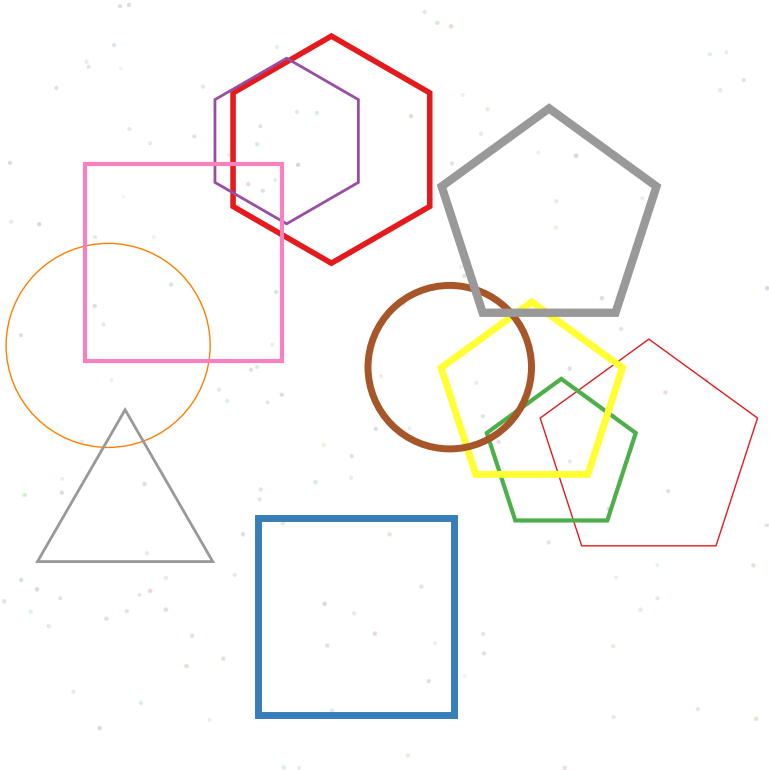[{"shape": "pentagon", "thickness": 0.5, "radius": 0.74, "center": [0.843, 0.411]}, {"shape": "hexagon", "thickness": 2, "radius": 0.74, "center": [0.43, 0.806]}, {"shape": "square", "thickness": 2.5, "radius": 0.64, "center": [0.462, 0.2]}, {"shape": "pentagon", "thickness": 1.5, "radius": 0.51, "center": [0.729, 0.406]}, {"shape": "hexagon", "thickness": 1, "radius": 0.54, "center": [0.372, 0.817]}, {"shape": "circle", "thickness": 0.5, "radius": 0.66, "center": [0.14, 0.551]}, {"shape": "pentagon", "thickness": 2.5, "radius": 0.62, "center": [0.691, 0.484]}, {"shape": "circle", "thickness": 2.5, "radius": 0.53, "center": [0.584, 0.523]}, {"shape": "square", "thickness": 1.5, "radius": 0.64, "center": [0.238, 0.659]}, {"shape": "triangle", "thickness": 1, "radius": 0.66, "center": [0.162, 0.336]}, {"shape": "pentagon", "thickness": 3, "radius": 0.73, "center": [0.713, 0.713]}]